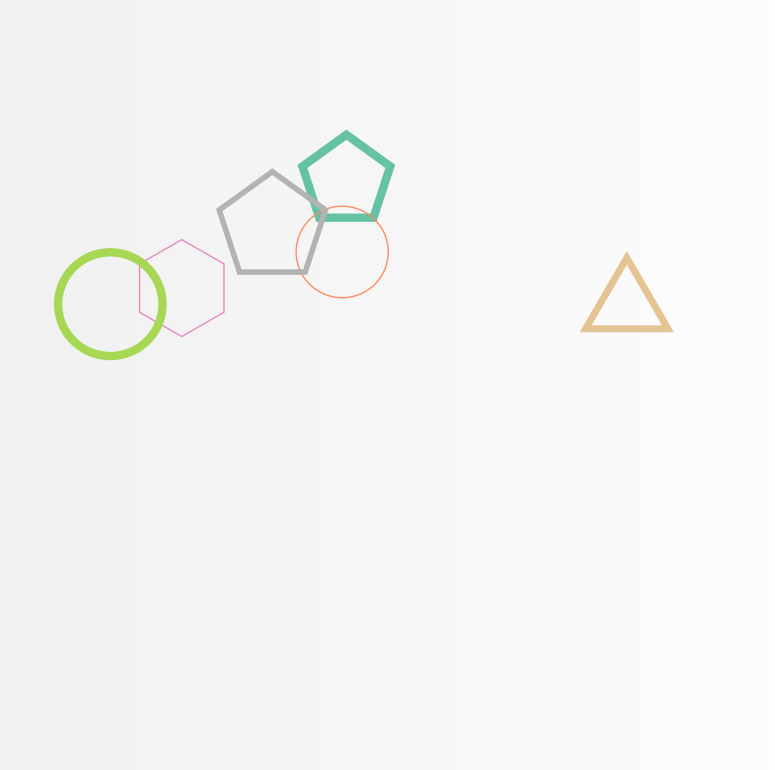[{"shape": "pentagon", "thickness": 3, "radius": 0.3, "center": [0.447, 0.765]}, {"shape": "circle", "thickness": 0.5, "radius": 0.3, "center": [0.442, 0.673]}, {"shape": "hexagon", "thickness": 0.5, "radius": 0.31, "center": [0.235, 0.626]}, {"shape": "circle", "thickness": 3, "radius": 0.34, "center": [0.142, 0.605]}, {"shape": "triangle", "thickness": 2.5, "radius": 0.31, "center": [0.809, 0.604]}, {"shape": "pentagon", "thickness": 2, "radius": 0.36, "center": [0.351, 0.705]}]